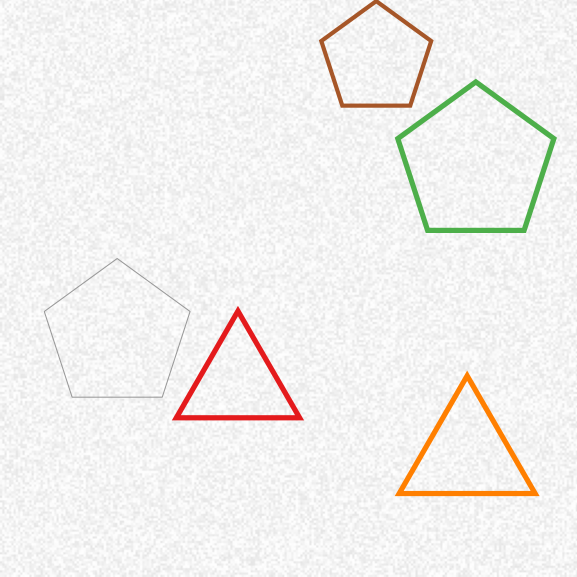[{"shape": "triangle", "thickness": 2.5, "radius": 0.62, "center": [0.412, 0.337]}, {"shape": "pentagon", "thickness": 2.5, "radius": 0.71, "center": [0.824, 0.715]}, {"shape": "triangle", "thickness": 2.5, "radius": 0.68, "center": [0.809, 0.213]}, {"shape": "pentagon", "thickness": 2, "radius": 0.5, "center": [0.652, 0.897]}, {"shape": "pentagon", "thickness": 0.5, "radius": 0.66, "center": [0.203, 0.419]}]